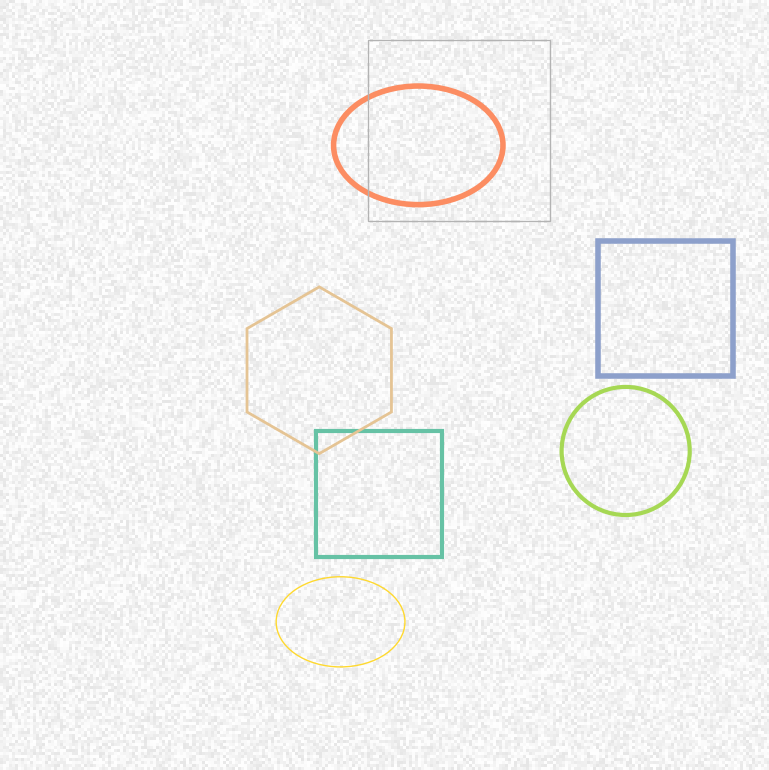[{"shape": "square", "thickness": 1.5, "radius": 0.41, "center": [0.492, 0.358]}, {"shape": "oval", "thickness": 2, "radius": 0.55, "center": [0.543, 0.811]}, {"shape": "square", "thickness": 2, "radius": 0.44, "center": [0.864, 0.599]}, {"shape": "circle", "thickness": 1.5, "radius": 0.42, "center": [0.813, 0.414]}, {"shape": "oval", "thickness": 0.5, "radius": 0.42, "center": [0.442, 0.192]}, {"shape": "hexagon", "thickness": 1, "radius": 0.54, "center": [0.415, 0.519]}, {"shape": "square", "thickness": 0.5, "radius": 0.59, "center": [0.596, 0.831]}]